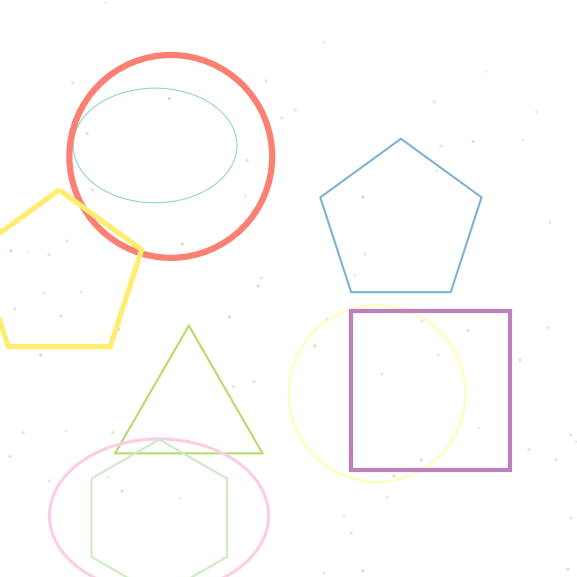[{"shape": "oval", "thickness": 0.5, "radius": 0.71, "center": [0.268, 0.747]}, {"shape": "circle", "thickness": 1, "radius": 0.76, "center": [0.653, 0.318]}, {"shape": "circle", "thickness": 3, "radius": 0.88, "center": [0.296, 0.728]}, {"shape": "pentagon", "thickness": 1, "radius": 0.73, "center": [0.694, 0.612]}, {"shape": "triangle", "thickness": 1, "radius": 0.74, "center": [0.327, 0.288]}, {"shape": "oval", "thickness": 1.5, "radius": 0.95, "center": [0.275, 0.106]}, {"shape": "square", "thickness": 2, "radius": 0.69, "center": [0.745, 0.323]}, {"shape": "hexagon", "thickness": 1, "radius": 0.68, "center": [0.276, 0.103]}, {"shape": "pentagon", "thickness": 2.5, "radius": 0.75, "center": [0.103, 0.52]}]